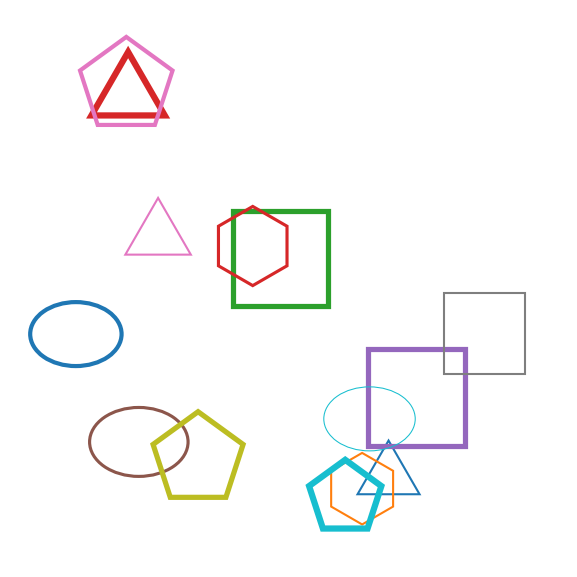[{"shape": "oval", "thickness": 2, "radius": 0.4, "center": [0.131, 0.421]}, {"shape": "triangle", "thickness": 1, "radius": 0.31, "center": [0.673, 0.174]}, {"shape": "hexagon", "thickness": 1, "radius": 0.31, "center": [0.627, 0.153]}, {"shape": "square", "thickness": 2.5, "radius": 0.41, "center": [0.485, 0.552]}, {"shape": "hexagon", "thickness": 1.5, "radius": 0.34, "center": [0.438, 0.573]}, {"shape": "triangle", "thickness": 3, "radius": 0.37, "center": [0.222, 0.836]}, {"shape": "square", "thickness": 2.5, "radius": 0.42, "center": [0.721, 0.311]}, {"shape": "oval", "thickness": 1.5, "radius": 0.43, "center": [0.24, 0.234]}, {"shape": "triangle", "thickness": 1, "radius": 0.33, "center": [0.274, 0.591]}, {"shape": "pentagon", "thickness": 2, "radius": 0.42, "center": [0.219, 0.851]}, {"shape": "square", "thickness": 1, "radius": 0.35, "center": [0.839, 0.422]}, {"shape": "pentagon", "thickness": 2.5, "radius": 0.41, "center": [0.343, 0.204]}, {"shape": "pentagon", "thickness": 3, "radius": 0.33, "center": [0.598, 0.137]}, {"shape": "oval", "thickness": 0.5, "radius": 0.4, "center": [0.64, 0.274]}]